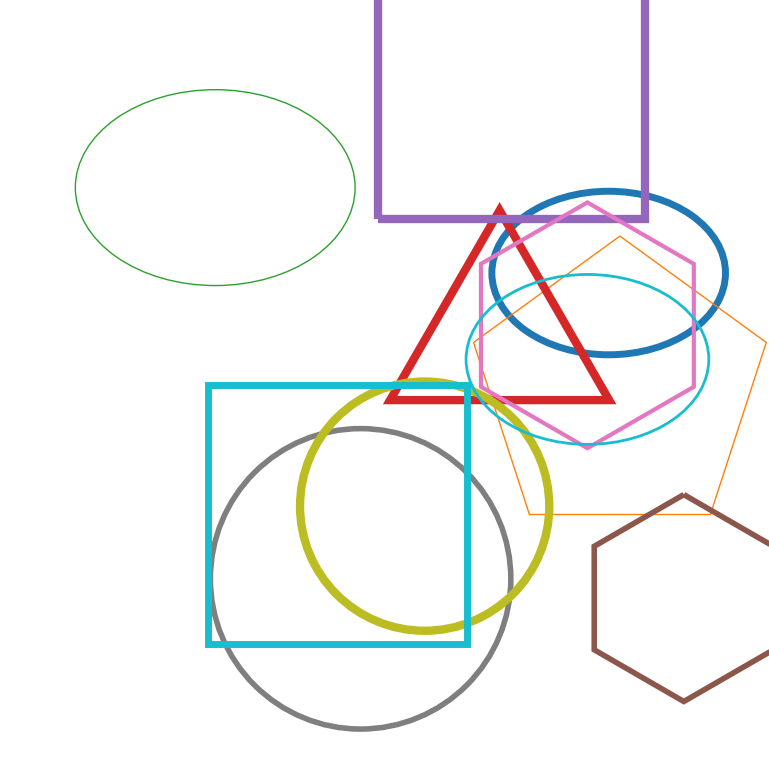[{"shape": "oval", "thickness": 2.5, "radius": 0.76, "center": [0.79, 0.645]}, {"shape": "pentagon", "thickness": 0.5, "radius": 1.0, "center": [0.805, 0.494]}, {"shape": "oval", "thickness": 0.5, "radius": 0.91, "center": [0.28, 0.756]}, {"shape": "triangle", "thickness": 3, "radius": 0.82, "center": [0.649, 0.563]}, {"shape": "square", "thickness": 3, "radius": 0.87, "center": [0.664, 0.889]}, {"shape": "hexagon", "thickness": 2, "radius": 0.67, "center": [0.888, 0.223]}, {"shape": "hexagon", "thickness": 1.5, "radius": 0.8, "center": [0.763, 0.577]}, {"shape": "circle", "thickness": 2, "radius": 0.98, "center": [0.468, 0.248]}, {"shape": "circle", "thickness": 3, "radius": 0.81, "center": [0.551, 0.343]}, {"shape": "square", "thickness": 2.5, "radius": 0.84, "center": [0.438, 0.332]}, {"shape": "oval", "thickness": 1, "radius": 0.79, "center": [0.763, 0.533]}]